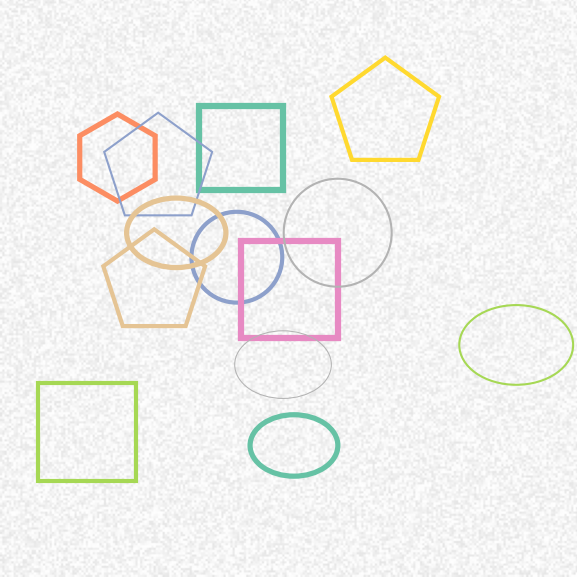[{"shape": "oval", "thickness": 2.5, "radius": 0.38, "center": [0.509, 0.228]}, {"shape": "square", "thickness": 3, "radius": 0.36, "center": [0.417, 0.743]}, {"shape": "hexagon", "thickness": 2.5, "radius": 0.38, "center": [0.203, 0.726]}, {"shape": "pentagon", "thickness": 1, "radius": 0.49, "center": [0.274, 0.706]}, {"shape": "circle", "thickness": 2, "radius": 0.39, "center": [0.41, 0.554]}, {"shape": "square", "thickness": 3, "radius": 0.42, "center": [0.501, 0.497]}, {"shape": "square", "thickness": 2, "radius": 0.42, "center": [0.151, 0.252]}, {"shape": "oval", "thickness": 1, "radius": 0.49, "center": [0.894, 0.402]}, {"shape": "pentagon", "thickness": 2, "radius": 0.49, "center": [0.667, 0.801]}, {"shape": "oval", "thickness": 2.5, "radius": 0.43, "center": [0.305, 0.596]}, {"shape": "pentagon", "thickness": 2, "radius": 0.46, "center": [0.267, 0.509]}, {"shape": "circle", "thickness": 1, "radius": 0.47, "center": [0.585, 0.596]}, {"shape": "oval", "thickness": 0.5, "radius": 0.42, "center": [0.49, 0.368]}]